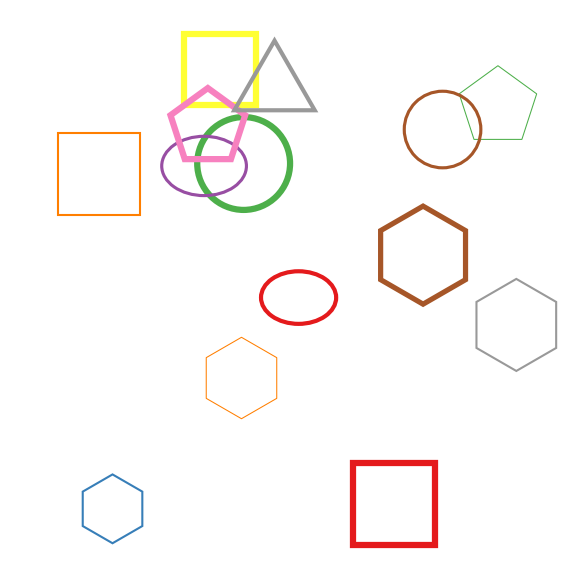[{"shape": "oval", "thickness": 2, "radius": 0.33, "center": [0.517, 0.484]}, {"shape": "square", "thickness": 3, "radius": 0.36, "center": [0.681, 0.127]}, {"shape": "hexagon", "thickness": 1, "radius": 0.3, "center": [0.195, 0.118]}, {"shape": "pentagon", "thickness": 0.5, "radius": 0.35, "center": [0.862, 0.815]}, {"shape": "circle", "thickness": 3, "radius": 0.4, "center": [0.422, 0.716]}, {"shape": "oval", "thickness": 1.5, "radius": 0.37, "center": [0.353, 0.712]}, {"shape": "square", "thickness": 1, "radius": 0.36, "center": [0.172, 0.698]}, {"shape": "hexagon", "thickness": 0.5, "radius": 0.35, "center": [0.418, 0.345]}, {"shape": "square", "thickness": 3, "radius": 0.31, "center": [0.381, 0.879]}, {"shape": "hexagon", "thickness": 2.5, "radius": 0.42, "center": [0.733, 0.557]}, {"shape": "circle", "thickness": 1.5, "radius": 0.33, "center": [0.766, 0.775]}, {"shape": "pentagon", "thickness": 3, "radius": 0.34, "center": [0.36, 0.779]}, {"shape": "hexagon", "thickness": 1, "radius": 0.4, "center": [0.894, 0.436]}, {"shape": "triangle", "thickness": 2, "radius": 0.4, "center": [0.475, 0.848]}]